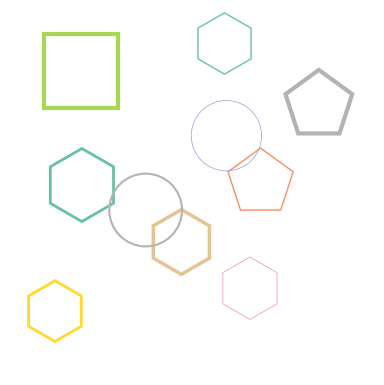[{"shape": "hexagon", "thickness": 2, "radius": 0.47, "center": [0.213, 0.519]}, {"shape": "hexagon", "thickness": 1, "radius": 0.4, "center": [0.583, 0.887]}, {"shape": "pentagon", "thickness": 1, "radius": 0.44, "center": [0.677, 0.526]}, {"shape": "circle", "thickness": 0.5, "radius": 0.46, "center": [0.588, 0.647]}, {"shape": "hexagon", "thickness": 0.5, "radius": 0.41, "center": [0.649, 0.251]}, {"shape": "square", "thickness": 3, "radius": 0.48, "center": [0.211, 0.815]}, {"shape": "hexagon", "thickness": 2, "radius": 0.39, "center": [0.143, 0.192]}, {"shape": "hexagon", "thickness": 2.5, "radius": 0.42, "center": [0.471, 0.372]}, {"shape": "pentagon", "thickness": 3, "radius": 0.46, "center": [0.828, 0.727]}, {"shape": "circle", "thickness": 1.5, "radius": 0.47, "center": [0.378, 0.455]}]